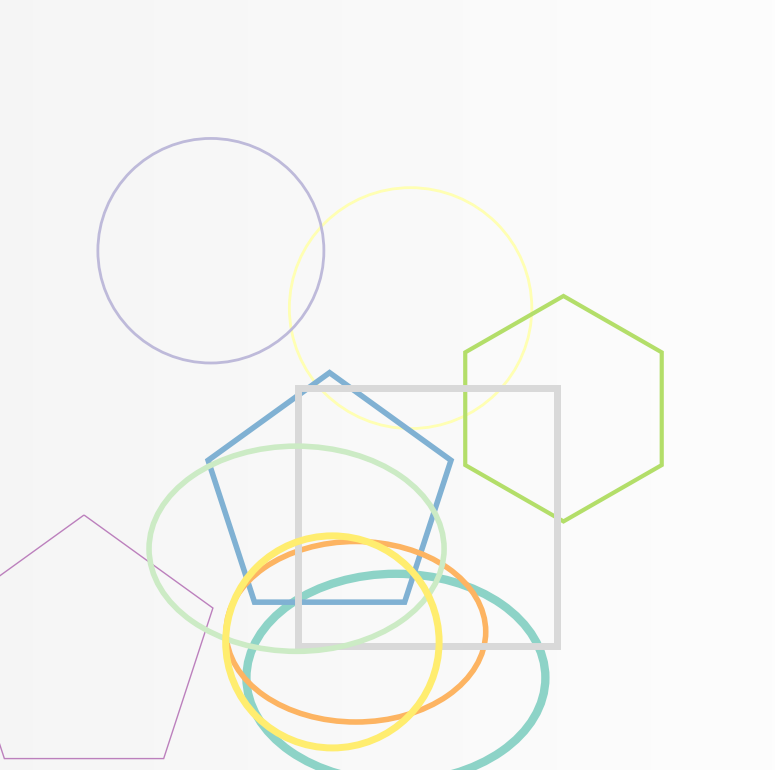[{"shape": "oval", "thickness": 3, "radius": 0.96, "center": [0.511, 0.12]}, {"shape": "circle", "thickness": 1, "radius": 0.78, "center": [0.53, 0.6]}, {"shape": "circle", "thickness": 1, "radius": 0.73, "center": [0.272, 0.674]}, {"shape": "pentagon", "thickness": 2, "radius": 0.82, "center": [0.425, 0.351]}, {"shape": "oval", "thickness": 2, "radius": 0.84, "center": [0.459, 0.18]}, {"shape": "hexagon", "thickness": 1.5, "radius": 0.73, "center": [0.727, 0.469]}, {"shape": "square", "thickness": 2.5, "radius": 0.84, "center": [0.552, 0.328]}, {"shape": "pentagon", "thickness": 0.5, "radius": 0.87, "center": [0.108, 0.156]}, {"shape": "oval", "thickness": 2, "radius": 0.95, "center": [0.383, 0.287]}, {"shape": "circle", "thickness": 2.5, "radius": 0.69, "center": [0.429, 0.166]}]